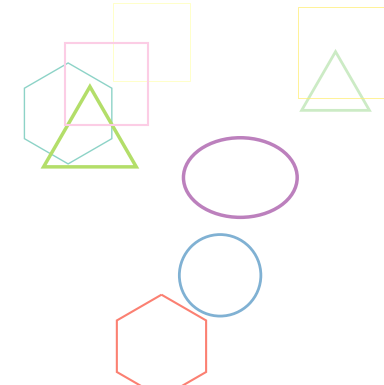[{"shape": "hexagon", "thickness": 1, "radius": 0.66, "center": [0.177, 0.705]}, {"shape": "square", "thickness": 0.5, "radius": 0.5, "center": [0.394, 0.89]}, {"shape": "hexagon", "thickness": 1.5, "radius": 0.67, "center": [0.419, 0.101]}, {"shape": "circle", "thickness": 2, "radius": 0.53, "center": [0.572, 0.285]}, {"shape": "triangle", "thickness": 2.5, "radius": 0.69, "center": [0.234, 0.636]}, {"shape": "square", "thickness": 1.5, "radius": 0.54, "center": [0.277, 0.782]}, {"shape": "oval", "thickness": 2.5, "radius": 0.74, "center": [0.624, 0.539]}, {"shape": "triangle", "thickness": 2, "radius": 0.51, "center": [0.872, 0.764]}, {"shape": "square", "thickness": 0.5, "radius": 0.59, "center": [0.891, 0.864]}]